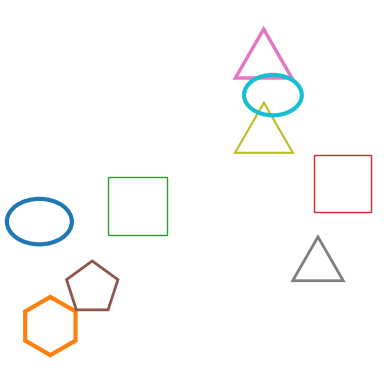[{"shape": "oval", "thickness": 3, "radius": 0.42, "center": [0.102, 0.424]}, {"shape": "hexagon", "thickness": 3, "radius": 0.38, "center": [0.131, 0.153]}, {"shape": "square", "thickness": 1, "radius": 0.38, "center": [0.357, 0.464]}, {"shape": "square", "thickness": 1, "radius": 0.37, "center": [0.89, 0.524]}, {"shape": "pentagon", "thickness": 2, "radius": 0.35, "center": [0.24, 0.252]}, {"shape": "triangle", "thickness": 2.5, "radius": 0.42, "center": [0.685, 0.84]}, {"shape": "triangle", "thickness": 2, "radius": 0.38, "center": [0.826, 0.309]}, {"shape": "triangle", "thickness": 1.5, "radius": 0.43, "center": [0.686, 0.646]}, {"shape": "oval", "thickness": 3, "radius": 0.38, "center": [0.709, 0.753]}]